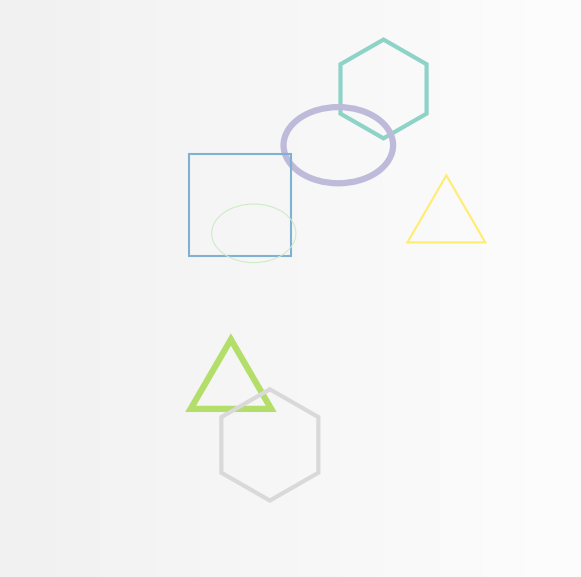[{"shape": "hexagon", "thickness": 2, "radius": 0.43, "center": [0.66, 0.845]}, {"shape": "oval", "thickness": 3, "radius": 0.47, "center": [0.582, 0.748]}, {"shape": "square", "thickness": 1, "radius": 0.44, "center": [0.413, 0.644]}, {"shape": "triangle", "thickness": 3, "radius": 0.4, "center": [0.397, 0.331]}, {"shape": "hexagon", "thickness": 2, "radius": 0.48, "center": [0.464, 0.229]}, {"shape": "oval", "thickness": 0.5, "radius": 0.36, "center": [0.437, 0.595]}, {"shape": "triangle", "thickness": 1, "radius": 0.39, "center": [0.768, 0.618]}]